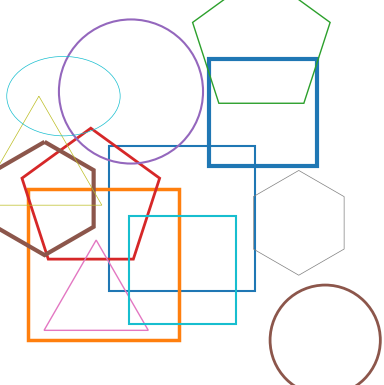[{"shape": "square", "thickness": 1.5, "radius": 0.95, "center": [0.473, 0.432]}, {"shape": "square", "thickness": 3, "radius": 0.7, "center": [0.683, 0.707]}, {"shape": "square", "thickness": 2.5, "radius": 0.98, "center": [0.268, 0.313]}, {"shape": "pentagon", "thickness": 1, "radius": 0.94, "center": [0.679, 0.884]}, {"shape": "pentagon", "thickness": 2, "radius": 0.94, "center": [0.236, 0.479]}, {"shape": "circle", "thickness": 1.5, "radius": 0.94, "center": [0.34, 0.762]}, {"shape": "hexagon", "thickness": 3, "radius": 0.74, "center": [0.116, 0.484]}, {"shape": "circle", "thickness": 2, "radius": 0.72, "center": [0.845, 0.116]}, {"shape": "triangle", "thickness": 1, "radius": 0.78, "center": [0.25, 0.22]}, {"shape": "hexagon", "thickness": 0.5, "radius": 0.68, "center": [0.776, 0.421]}, {"shape": "triangle", "thickness": 0.5, "radius": 0.94, "center": [0.101, 0.561]}, {"shape": "square", "thickness": 1.5, "radius": 0.7, "center": [0.475, 0.299]}, {"shape": "oval", "thickness": 0.5, "radius": 0.74, "center": [0.165, 0.75]}]